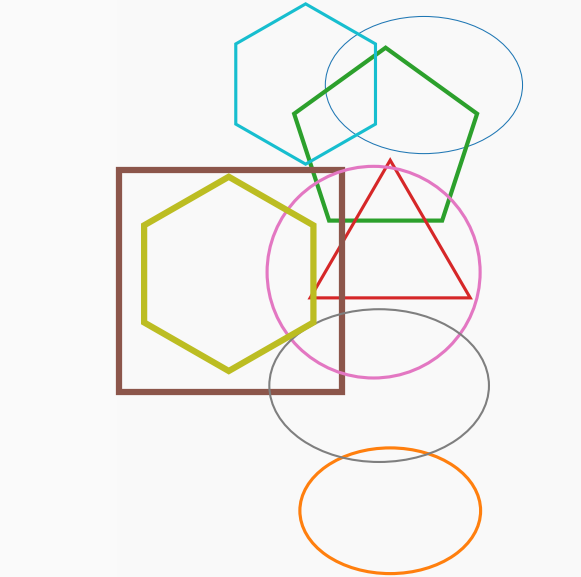[{"shape": "oval", "thickness": 0.5, "radius": 0.85, "center": [0.729, 0.852]}, {"shape": "oval", "thickness": 1.5, "radius": 0.78, "center": [0.671, 0.115]}, {"shape": "pentagon", "thickness": 2, "radius": 0.83, "center": [0.663, 0.751]}, {"shape": "triangle", "thickness": 1.5, "radius": 0.79, "center": [0.671, 0.563]}, {"shape": "square", "thickness": 3, "radius": 0.96, "center": [0.396, 0.512]}, {"shape": "circle", "thickness": 1.5, "radius": 0.92, "center": [0.643, 0.528]}, {"shape": "oval", "thickness": 1, "radius": 0.94, "center": [0.652, 0.331]}, {"shape": "hexagon", "thickness": 3, "radius": 0.84, "center": [0.394, 0.525]}, {"shape": "hexagon", "thickness": 1.5, "radius": 0.69, "center": [0.526, 0.854]}]